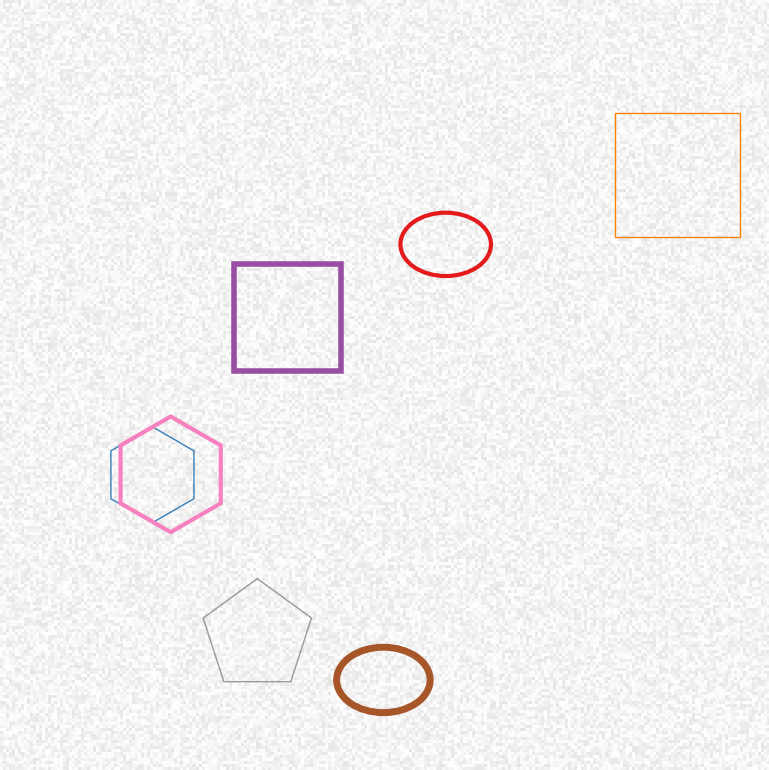[{"shape": "oval", "thickness": 1.5, "radius": 0.29, "center": [0.579, 0.683]}, {"shape": "hexagon", "thickness": 0.5, "radius": 0.31, "center": [0.198, 0.383]}, {"shape": "square", "thickness": 2, "radius": 0.35, "center": [0.374, 0.588]}, {"shape": "square", "thickness": 0.5, "radius": 0.41, "center": [0.88, 0.773]}, {"shape": "oval", "thickness": 2.5, "radius": 0.3, "center": [0.498, 0.117]}, {"shape": "hexagon", "thickness": 1.5, "radius": 0.38, "center": [0.222, 0.384]}, {"shape": "pentagon", "thickness": 0.5, "radius": 0.37, "center": [0.334, 0.175]}]